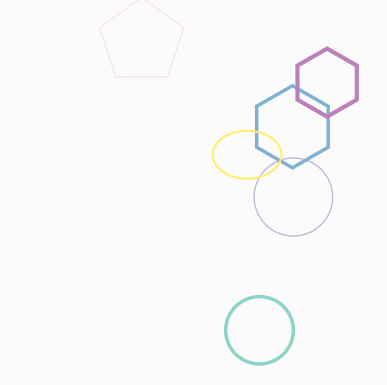[{"shape": "circle", "thickness": 2.5, "radius": 0.44, "center": [0.67, 0.142]}, {"shape": "circle", "thickness": 1, "radius": 0.51, "center": [0.757, 0.488]}, {"shape": "hexagon", "thickness": 2.5, "radius": 0.53, "center": [0.755, 0.671]}, {"shape": "pentagon", "thickness": 0.5, "radius": 0.57, "center": [0.365, 0.893]}, {"shape": "hexagon", "thickness": 3, "radius": 0.44, "center": [0.844, 0.785]}, {"shape": "oval", "thickness": 1.5, "radius": 0.44, "center": [0.638, 0.598]}]